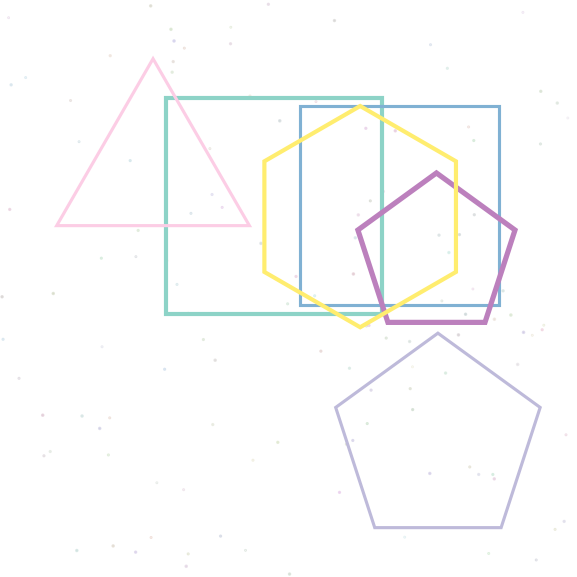[{"shape": "square", "thickness": 2, "radius": 0.94, "center": [0.474, 0.643]}, {"shape": "pentagon", "thickness": 1.5, "radius": 0.93, "center": [0.758, 0.236]}, {"shape": "square", "thickness": 1.5, "radius": 0.86, "center": [0.692, 0.643]}, {"shape": "triangle", "thickness": 1.5, "radius": 0.96, "center": [0.265, 0.705]}, {"shape": "pentagon", "thickness": 2.5, "radius": 0.72, "center": [0.756, 0.557]}, {"shape": "hexagon", "thickness": 2, "radius": 0.96, "center": [0.624, 0.624]}]